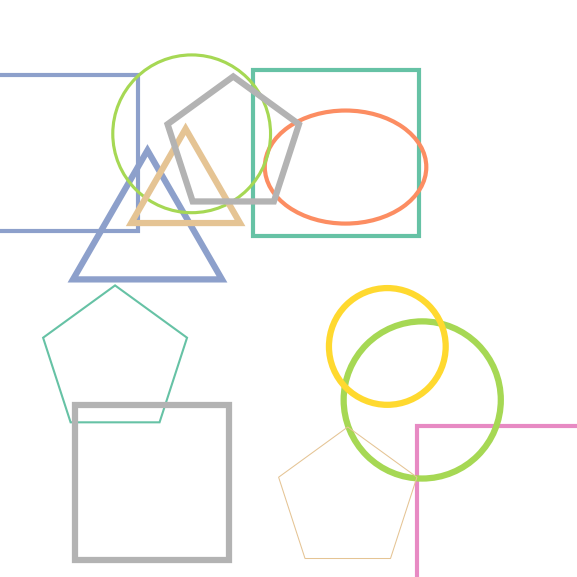[{"shape": "square", "thickness": 2, "radius": 0.72, "center": [0.582, 0.735]}, {"shape": "pentagon", "thickness": 1, "radius": 0.66, "center": [0.199, 0.374]}, {"shape": "oval", "thickness": 2, "radius": 0.7, "center": [0.598, 0.71]}, {"shape": "triangle", "thickness": 3, "radius": 0.74, "center": [0.255, 0.59]}, {"shape": "square", "thickness": 2, "radius": 0.68, "center": [0.104, 0.734]}, {"shape": "square", "thickness": 2, "radius": 0.72, "center": [0.866, 0.117]}, {"shape": "circle", "thickness": 3, "radius": 0.68, "center": [0.731, 0.307]}, {"shape": "circle", "thickness": 1.5, "radius": 0.68, "center": [0.332, 0.767]}, {"shape": "circle", "thickness": 3, "radius": 0.51, "center": [0.671, 0.399]}, {"shape": "triangle", "thickness": 3, "radius": 0.54, "center": [0.321, 0.667]}, {"shape": "pentagon", "thickness": 0.5, "radius": 0.63, "center": [0.602, 0.134]}, {"shape": "square", "thickness": 3, "radius": 0.67, "center": [0.263, 0.164]}, {"shape": "pentagon", "thickness": 3, "radius": 0.6, "center": [0.404, 0.747]}]